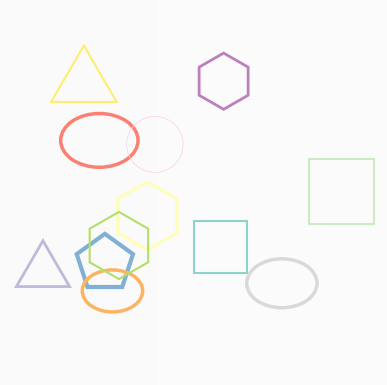[{"shape": "square", "thickness": 1.5, "radius": 0.34, "center": [0.569, 0.358]}, {"shape": "hexagon", "thickness": 2, "radius": 0.44, "center": [0.38, 0.439]}, {"shape": "triangle", "thickness": 2, "radius": 0.4, "center": [0.111, 0.295]}, {"shape": "oval", "thickness": 2.5, "radius": 0.5, "center": [0.256, 0.635]}, {"shape": "pentagon", "thickness": 3, "radius": 0.38, "center": [0.271, 0.316]}, {"shape": "oval", "thickness": 2.5, "radius": 0.39, "center": [0.29, 0.244]}, {"shape": "hexagon", "thickness": 1.5, "radius": 0.44, "center": [0.307, 0.362]}, {"shape": "circle", "thickness": 0.5, "radius": 0.36, "center": [0.4, 0.625]}, {"shape": "oval", "thickness": 2.5, "radius": 0.45, "center": [0.727, 0.264]}, {"shape": "hexagon", "thickness": 2, "radius": 0.37, "center": [0.577, 0.789]}, {"shape": "square", "thickness": 1.5, "radius": 0.42, "center": [0.881, 0.503]}, {"shape": "triangle", "thickness": 1.5, "radius": 0.49, "center": [0.216, 0.784]}]